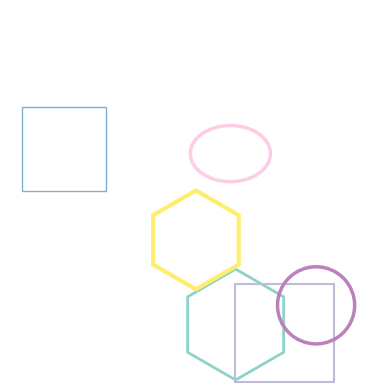[{"shape": "hexagon", "thickness": 2, "radius": 0.72, "center": [0.612, 0.157]}, {"shape": "square", "thickness": 1.5, "radius": 0.64, "center": [0.74, 0.135]}, {"shape": "square", "thickness": 1, "radius": 0.55, "center": [0.167, 0.613]}, {"shape": "oval", "thickness": 2.5, "radius": 0.52, "center": [0.598, 0.601]}, {"shape": "circle", "thickness": 2.5, "radius": 0.5, "center": [0.821, 0.207]}, {"shape": "hexagon", "thickness": 3, "radius": 0.64, "center": [0.509, 0.377]}]